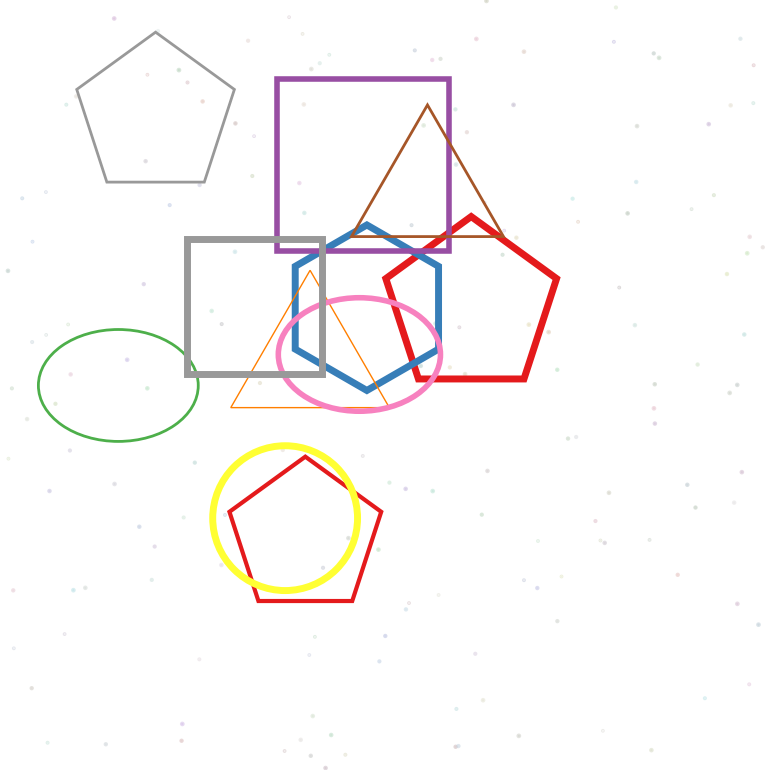[{"shape": "pentagon", "thickness": 2.5, "radius": 0.58, "center": [0.612, 0.602]}, {"shape": "pentagon", "thickness": 1.5, "radius": 0.52, "center": [0.397, 0.303]}, {"shape": "hexagon", "thickness": 2.5, "radius": 0.54, "center": [0.476, 0.6]}, {"shape": "oval", "thickness": 1, "radius": 0.52, "center": [0.154, 0.499]}, {"shape": "square", "thickness": 2, "radius": 0.56, "center": [0.472, 0.786]}, {"shape": "triangle", "thickness": 0.5, "radius": 0.59, "center": [0.403, 0.53]}, {"shape": "circle", "thickness": 2.5, "radius": 0.47, "center": [0.37, 0.327]}, {"shape": "triangle", "thickness": 1, "radius": 0.57, "center": [0.555, 0.75]}, {"shape": "oval", "thickness": 2, "radius": 0.53, "center": [0.467, 0.54]}, {"shape": "pentagon", "thickness": 1, "radius": 0.54, "center": [0.202, 0.851]}, {"shape": "square", "thickness": 2.5, "radius": 0.44, "center": [0.33, 0.602]}]